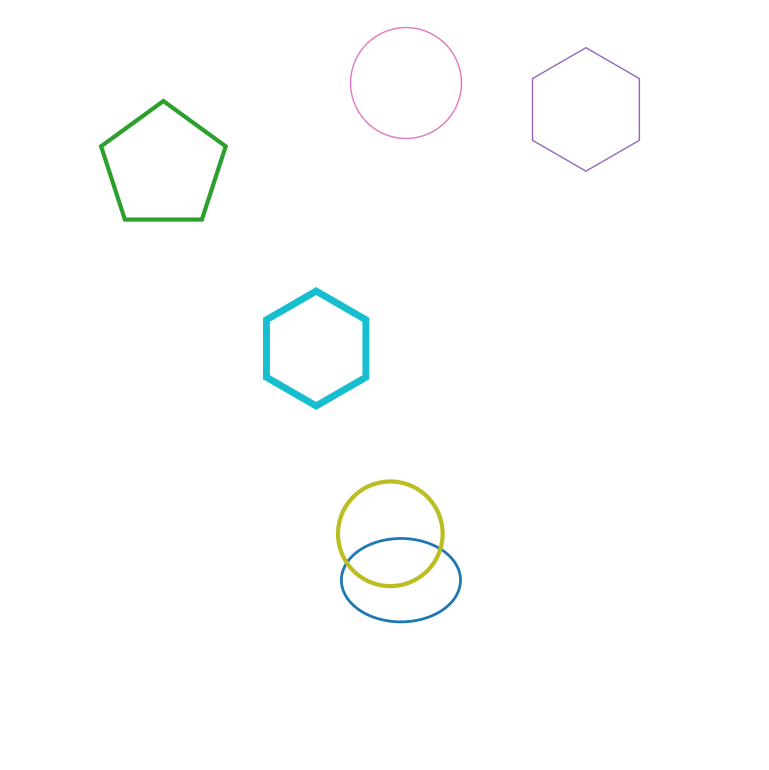[{"shape": "oval", "thickness": 1, "radius": 0.39, "center": [0.521, 0.247]}, {"shape": "pentagon", "thickness": 1.5, "radius": 0.43, "center": [0.212, 0.784]}, {"shape": "hexagon", "thickness": 0.5, "radius": 0.4, "center": [0.761, 0.858]}, {"shape": "circle", "thickness": 0.5, "radius": 0.36, "center": [0.527, 0.892]}, {"shape": "circle", "thickness": 1.5, "radius": 0.34, "center": [0.507, 0.307]}, {"shape": "hexagon", "thickness": 2.5, "radius": 0.37, "center": [0.411, 0.547]}]